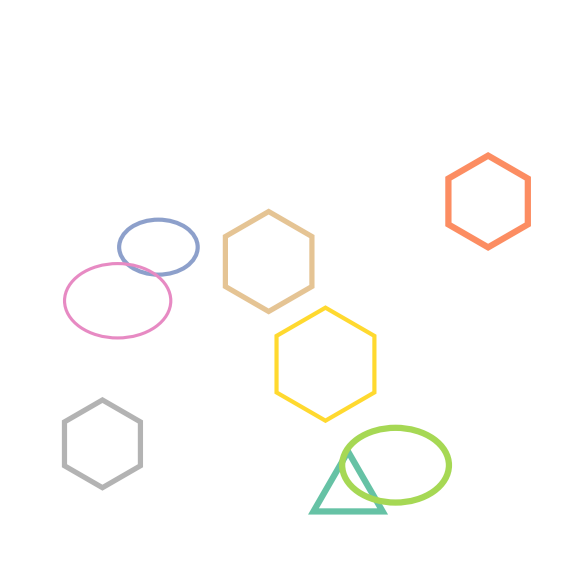[{"shape": "triangle", "thickness": 3, "radius": 0.35, "center": [0.603, 0.148]}, {"shape": "hexagon", "thickness": 3, "radius": 0.4, "center": [0.845, 0.65]}, {"shape": "oval", "thickness": 2, "radius": 0.34, "center": [0.274, 0.571]}, {"shape": "oval", "thickness": 1.5, "radius": 0.46, "center": [0.204, 0.478]}, {"shape": "oval", "thickness": 3, "radius": 0.46, "center": [0.685, 0.194]}, {"shape": "hexagon", "thickness": 2, "radius": 0.49, "center": [0.564, 0.369]}, {"shape": "hexagon", "thickness": 2.5, "radius": 0.43, "center": [0.465, 0.546]}, {"shape": "hexagon", "thickness": 2.5, "radius": 0.38, "center": [0.177, 0.231]}]